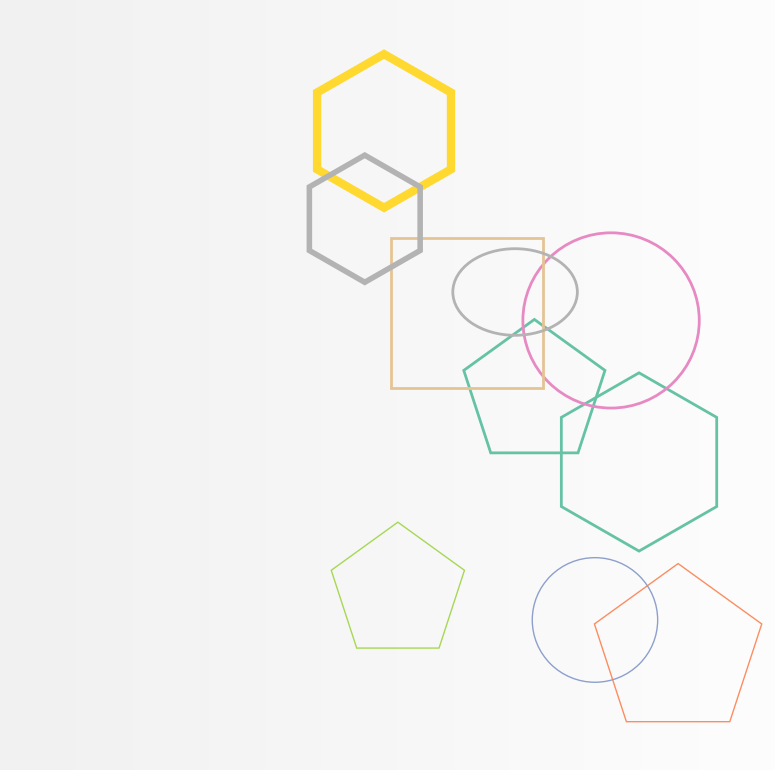[{"shape": "hexagon", "thickness": 1, "radius": 0.58, "center": [0.825, 0.4]}, {"shape": "pentagon", "thickness": 1, "radius": 0.48, "center": [0.69, 0.489]}, {"shape": "pentagon", "thickness": 0.5, "radius": 0.57, "center": [0.875, 0.155]}, {"shape": "circle", "thickness": 0.5, "radius": 0.4, "center": [0.768, 0.195]}, {"shape": "circle", "thickness": 1, "radius": 0.57, "center": [0.788, 0.584]}, {"shape": "pentagon", "thickness": 0.5, "radius": 0.45, "center": [0.513, 0.231]}, {"shape": "hexagon", "thickness": 3, "radius": 0.5, "center": [0.496, 0.83]}, {"shape": "square", "thickness": 1, "radius": 0.49, "center": [0.602, 0.594]}, {"shape": "hexagon", "thickness": 2, "radius": 0.41, "center": [0.471, 0.716]}, {"shape": "oval", "thickness": 1, "radius": 0.4, "center": [0.665, 0.621]}]